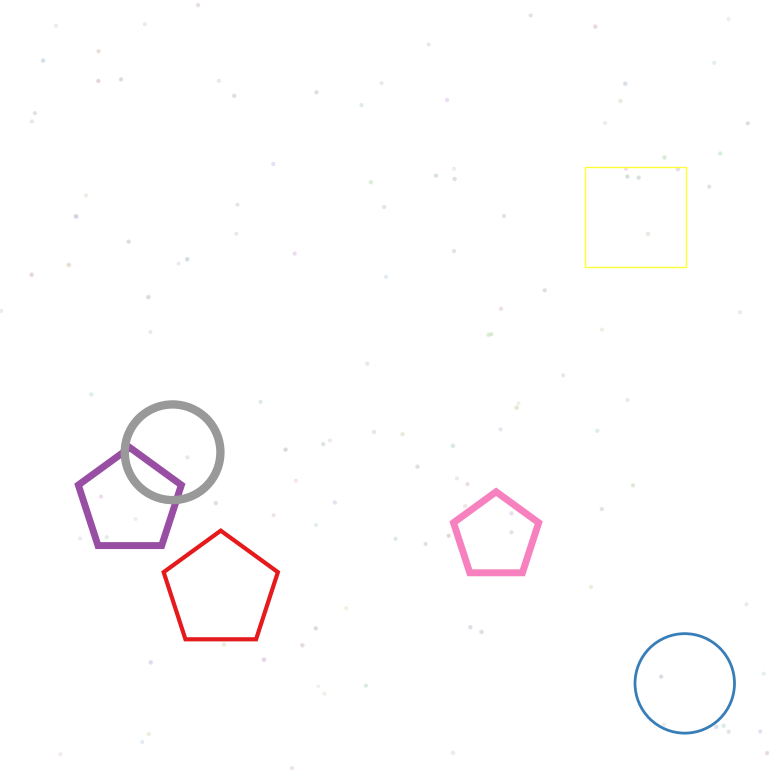[{"shape": "pentagon", "thickness": 1.5, "radius": 0.39, "center": [0.287, 0.233]}, {"shape": "circle", "thickness": 1, "radius": 0.32, "center": [0.889, 0.112]}, {"shape": "pentagon", "thickness": 2.5, "radius": 0.35, "center": [0.169, 0.348]}, {"shape": "square", "thickness": 0.5, "radius": 0.33, "center": [0.826, 0.718]}, {"shape": "pentagon", "thickness": 2.5, "radius": 0.29, "center": [0.644, 0.303]}, {"shape": "circle", "thickness": 3, "radius": 0.31, "center": [0.224, 0.413]}]